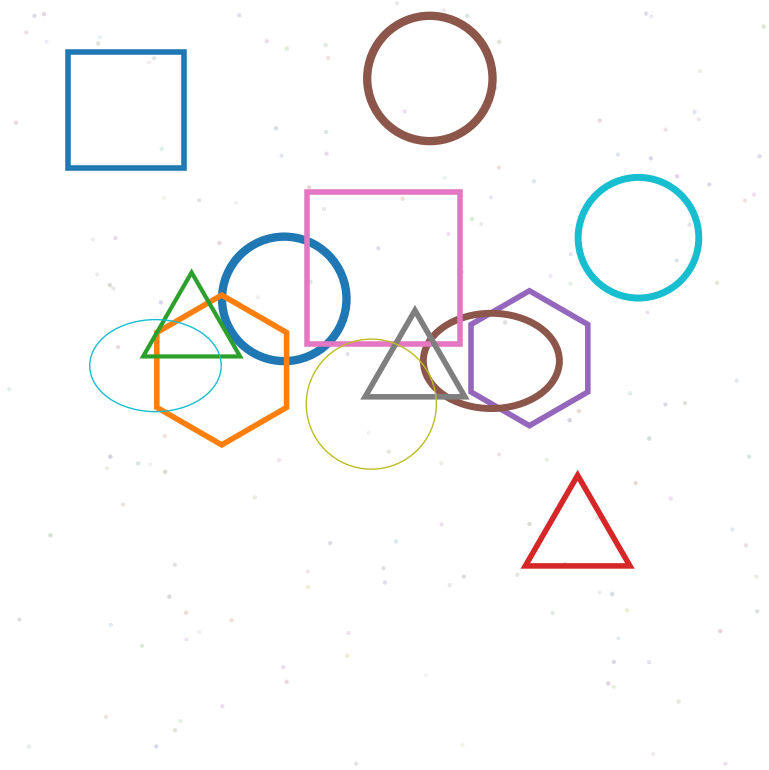[{"shape": "square", "thickness": 2, "radius": 0.38, "center": [0.164, 0.857]}, {"shape": "circle", "thickness": 3, "radius": 0.4, "center": [0.369, 0.612]}, {"shape": "hexagon", "thickness": 2, "radius": 0.49, "center": [0.288, 0.52]}, {"shape": "triangle", "thickness": 1.5, "radius": 0.36, "center": [0.249, 0.573]}, {"shape": "triangle", "thickness": 2, "radius": 0.39, "center": [0.75, 0.304]}, {"shape": "hexagon", "thickness": 2, "radius": 0.44, "center": [0.688, 0.535]}, {"shape": "oval", "thickness": 2.5, "radius": 0.44, "center": [0.638, 0.531]}, {"shape": "circle", "thickness": 3, "radius": 0.41, "center": [0.558, 0.898]}, {"shape": "square", "thickness": 2, "radius": 0.49, "center": [0.498, 0.652]}, {"shape": "triangle", "thickness": 2, "radius": 0.37, "center": [0.539, 0.522]}, {"shape": "circle", "thickness": 0.5, "radius": 0.42, "center": [0.482, 0.475]}, {"shape": "circle", "thickness": 2.5, "radius": 0.39, "center": [0.829, 0.691]}, {"shape": "oval", "thickness": 0.5, "radius": 0.43, "center": [0.202, 0.525]}]